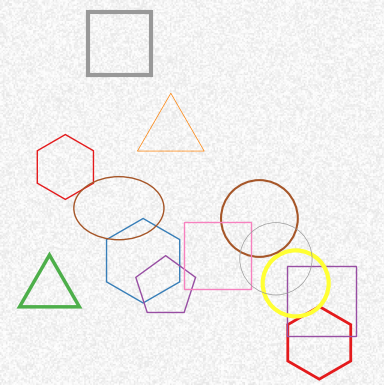[{"shape": "hexagon", "thickness": 1, "radius": 0.42, "center": [0.17, 0.566]}, {"shape": "hexagon", "thickness": 2, "radius": 0.47, "center": [0.829, 0.11]}, {"shape": "hexagon", "thickness": 1, "radius": 0.55, "center": [0.372, 0.323]}, {"shape": "triangle", "thickness": 2.5, "radius": 0.45, "center": [0.128, 0.248]}, {"shape": "square", "thickness": 1, "radius": 0.45, "center": [0.835, 0.218]}, {"shape": "pentagon", "thickness": 1, "radius": 0.41, "center": [0.43, 0.254]}, {"shape": "triangle", "thickness": 0.5, "radius": 0.5, "center": [0.444, 0.658]}, {"shape": "circle", "thickness": 3, "radius": 0.43, "center": [0.768, 0.264]}, {"shape": "circle", "thickness": 1.5, "radius": 0.5, "center": [0.674, 0.432]}, {"shape": "oval", "thickness": 1, "radius": 0.59, "center": [0.309, 0.459]}, {"shape": "square", "thickness": 1, "radius": 0.44, "center": [0.564, 0.336]}, {"shape": "circle", "thickness": 0.5, "radius": 0.47, "center": [0.717, 0.328]}, {"shape": "square", "thickness": 3, "radius": 0.41, "center": [0.311, 0.888]}]